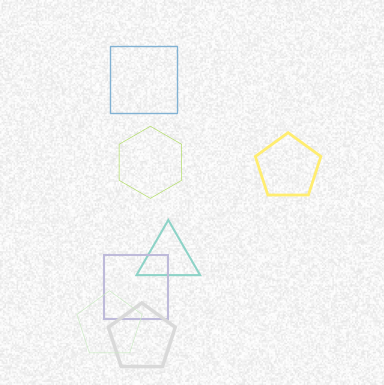[{"shape": "triangle", "thickness": 1.5, "radius": 0.48, "center": [0.437, 0.333]}, {"shape": "square", "thickness": 1.5, "radius": 0.41, "center": [0.353, 0.254]}, {"shape": "square", "thickness": 1, "radius": 0.44, "center": [0.373, 0.794]}, {"shape": "hexagon", "thickness": 0.5, "radius": 0.47, "center": [0.391, 0.578]}, {"shape": "pentagon", "thickness": 2.5, "radius": 0.46, "center": [0.368, 0.122]}, {"shape": "pentagon", "thickness": 0.5, "radius": 0.45, "center": [0.284, 0.156]}, {"shape": "pentagon", "thickness": 2, "radius": 0.45, "center": [0.748, 0.566]}]